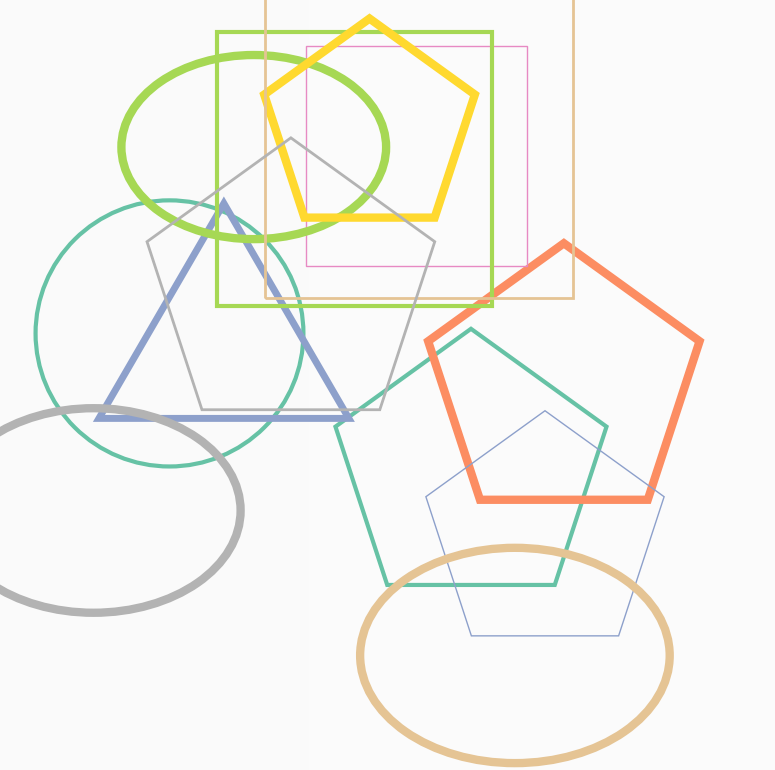[{"shape": "pentagon", "thickness": 1.5, "radius": 0.92, "center": [0.608, 0.389]}, {"shape": "circle", "thickness": 1.5, "radius": 0.86, "center": [0.219, 0.567]}, {"shape": "pentagon", "thickness": 3, "radius": 0.92, "center": [0.728, 0.5]}, {"shape": "triangle", "thickness": 2.5, "radius": 0.93, "center": [0.289, 0.55]}, {"shape": "pentagon", "thickness": 0.5, "radius": 0.81, "center": [0.703, 0.305]}, {"shape": "square", "thickness": 0.5, "radius": 0.71, "center": [0.537, 0.797]}, {"shape": "oval", "thickness": 3, "radius": 0.85, "center": [0.327, 0.809]}, {"shape": "square", "thickness": 1.5, "radius": 0.89, "center": [0.457, 0.781]}, {"shape": "pentagon", "thickness": 3, "radius": 0.71, "center": [0.477, 0.833]}, {"shape": "square", "thickness": 1, "radius": 0.99, "center": [0.541, 0.812]}, {"shape": "oval", "thickness": 3, "radius": 1.0, "center": [0.664, 0.149]}, {"shape": "oval", "thickness": 3, "radius": 0.95, "center": [0.121, 0.337]}, {"shape": "pentagon", "thickness": 1, "radius": 0.98, "center": [0.375, 0.626]}]